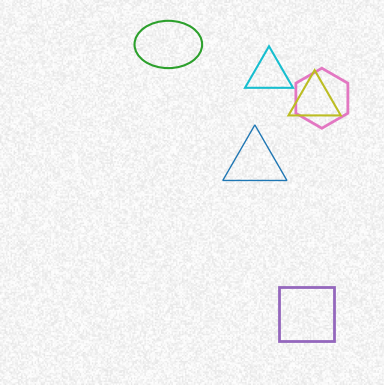[{"shape": "triangle", "thickness": 1, "radius": 0.48, "center": [0.662, 0.579]}, {"shape": "oval", "thickness": 1.5, "radius": 0.44, "center": [0.437, 0.885]}, {"shape": "square", "thickness": 2, "radius": 0.36, "center": [0.796, 0.185]}, {"shape": "hexagon", "thickness": 2, "radius": 0.39, "center": [0.836, 0.745]}, {"shape": "triangle", "thickness": 1.5, "radius": 0.39, "center": [0.817, 0.739]}, {"shape": "triangle", "thickness": 1.5, "radius": 0.36, "center": [0.699, 0.808]}]